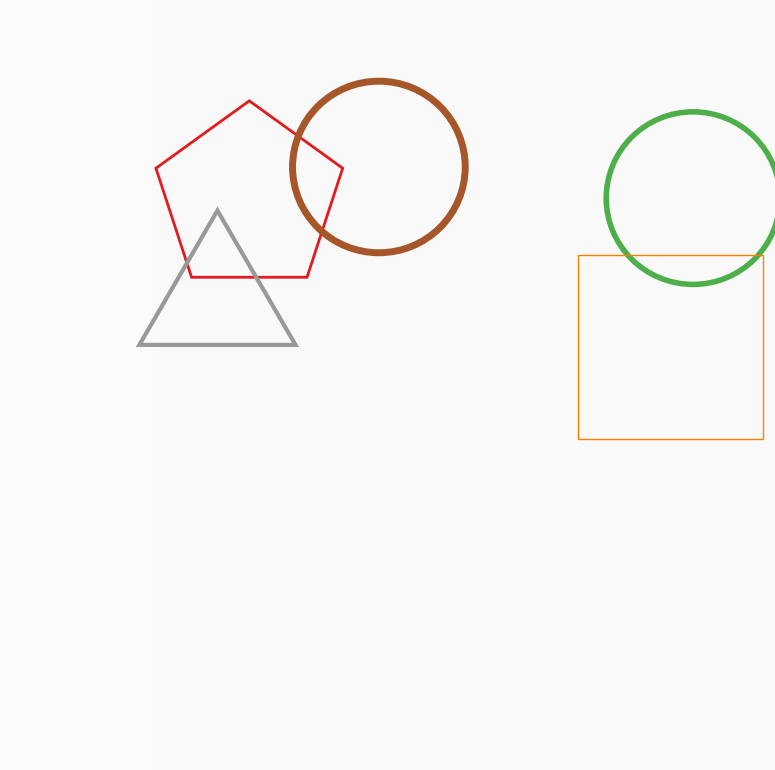[{"shape": "pentagon", "thickness": 1, "radius": 0.63, "center": [0.322, 0.742]}, {"shape": "circle", "thickness": 2, "radius": 0.56, "center": [0.894, 0.743]}, {"shape": "square", "thickness": 0.5, "radius": 0.6, "center": [0.866, 0.549]}, {"shape": "circle", "thickness": 2.5, "radius": 0.56, "center": [0.489, 0.783]}, {"shape": "triangle", "thickness": 1.5, "radius": 0.58, "center": [0.281, 0.61]}]